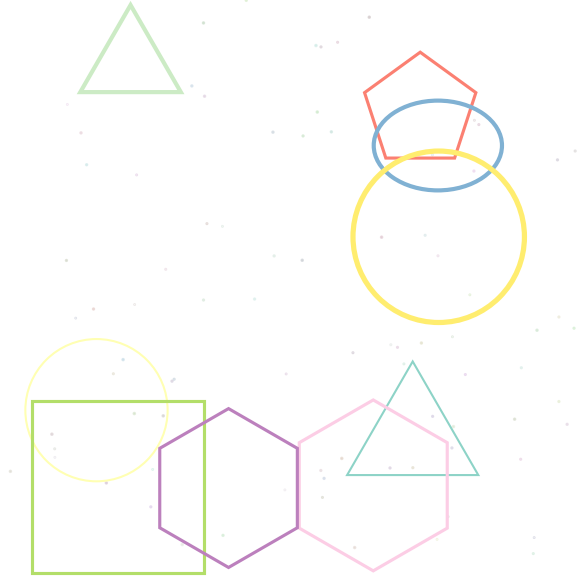[{"shape": "triangle", "thickness": 1, "radius": 0.66, "center": [0.715, 0.242]}, {"shape": "circle", "thickness": 1, "radius": 0.62, "center": [0.167, 0.289]}, {"shape": "pentagon", "thickness": 1.5, "radius": 0.51, "center": [0.728, 0.807]}, {"shape": "oval", "thickness": 2, "radius": 0.56, "center": [0.758, 0.747]}, {"shape": "square", "thickness": 1.5, "radius": 0.74, "center": [0.205, 0.156]}, {"shape": "hexagon", "thickness": 1.5, "radius": 0.74, "center": [0.646, 0.159]}, {"shape": "hexagon", "thickness": 1.5, "radius": 0.69, "center": [0.396, 0.154]}, {"shape": "triangle", "thickness": 2, "radius": 0.5, "center": [0.226, 0.89]}, {"shape": "circle", "thickness": 2.5, "radius": 0.74, "center": [0.76, 0.589]}]